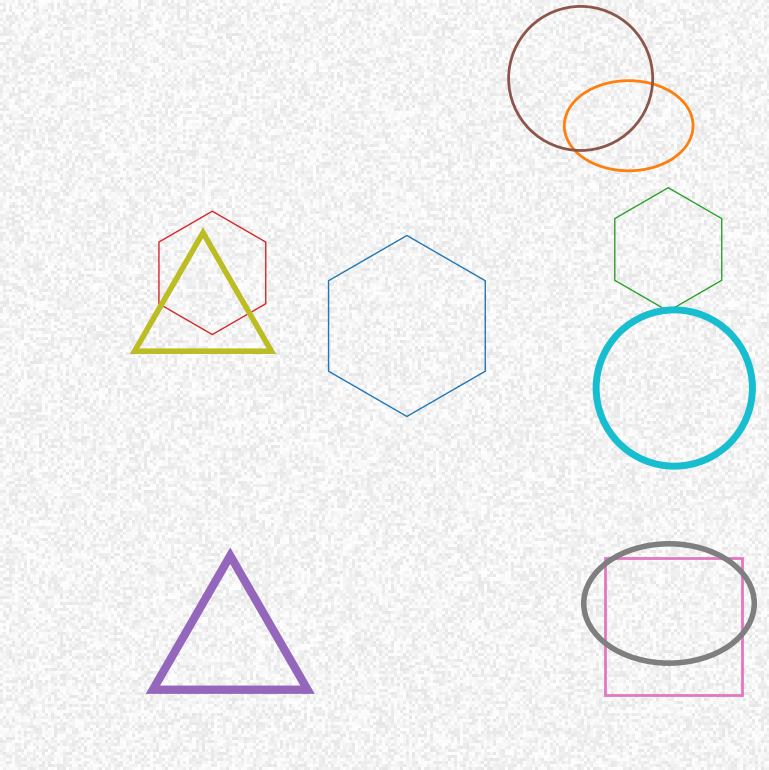[{"shape": "hexagon", "thickness": 0.5, "radius": 0.59, "center": [0.528, 0.577]}, {"shape": "oval", "thickness": 1, "radius": 0.42, "center": [0.816, 0.837]}, {"shape": "hexagon", "thickness": 0.5, "radius": 0.4, "center": [0.868, 0.676]}, {"shape": "hexagon", "thickness": 0.5, "radius": 0.4, "center": [0.276, 0.646]}, {"shape": "triangle", "thickness": 3, "radius": 0.58, "center": [0.299, 0.162]}, {"shape": "circle", "thickness": 1, "radius": 0.47, "center": [0.754, 0.898]}, {"shape": "square", "thickness": 1, "radius": 0.44, "center": [0.875, 0.187]}, {"shape": "oval", "thickness": 2, "radius": 0.55, "center": [0.869, 0.216]}, {"shape": "triangle", "thickness": 2, "radius": 0.51, "center": [0.264, 0.595]}, {"shape": "circle", "thickness": 2.5, "radius": 0.51, "center": [0.876, 0.496]}]